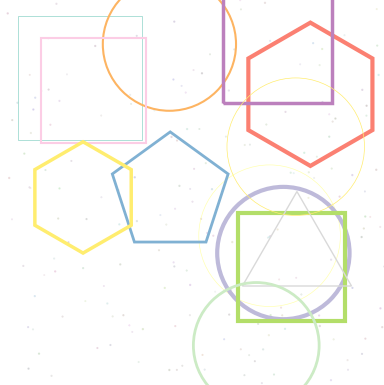[{"shape": "square", "thickness": 0.5, "radius": 0.8, "center": [0.208, 0.798]}, {"shape": "circle", "thickness": 0.5, "radius": 0.92, "center": [0.7, 0.388]}, {"shape": "circle", "thickness": 3, "radius": 0.86, "center": [0.736, 0.343]}, {"shape": "hexagon", "thickness": 3, "radius": 0.93, "center": [0.806, 0.755]}, {"shape": "pentagon", "thickness": 2, "radius": 0.79, "center": [0.442, 0.499]}, {"shape": "circle", "thickness": 1.5, "radius": 0.87, "center": [0.44, 0.885]}, {"shape": "square", "thickness": 3, "radius": 0.7, "center": [0.757, 0.307]}, {"shape": "square", "thickness": 1.5, "radius": 0.68, "center": [0.242, 0.766]}, {"shape": "triangle", "thickness": 1, "radius": 0.82, "center": [0.771, 0.339]}, {"shape": "square", "thickness": 2.5, "radius": 0.71, "center": [0.721, 0.876]}, {"shape": "circle", "thickness": 2, "radius": 0.82, "center": [0.666, 0.103]}, {"shape": "circle", "thickness": 0.5, "radius": 0.89, "center": [0.768, 0.619]}, {"shape": "hexagon", "thickness": 2.5, "radius": 0.72, "center": [0.216, 0.487]}]